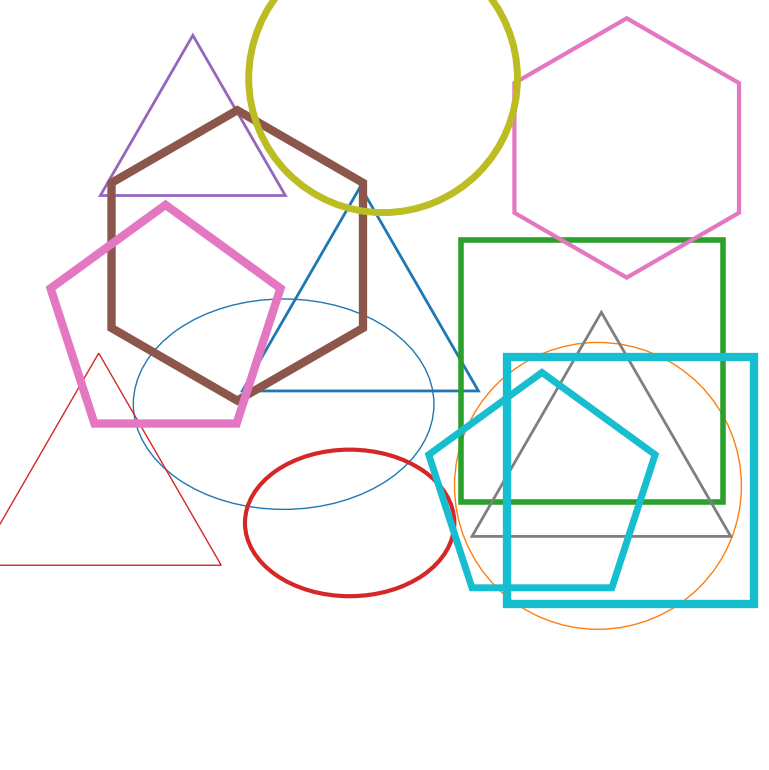[{"shape": "triangle", "thickness": 1, "radius": 0.88, "center": [0.468, 0.581]}, {"shape": "oval", "thickness": 0.5, "radius": 0.98, "center": [0.368, 0.475]}, {"shape": "circle", "thickness": 0.5, "radius": 0.93, "center": [0.777, 0.369]}, {"shape": "square", "thickness": 2, "radius": 0.85, "center": [0.769, 0.518]}, {"shape": "triangle", "thickness": 0.5, "radius": 0.92, "center": [0.128, 0.358]}, {"shape": "oval", "thickness": 1.5, "radius": 0.68, "center": [0.454, 0.321]}, {"shape": "triangle", "thickness": 1, "radius": 0.69, "center": [0.25, 0.815]}, {"shape": "hexagon", "thickness": 3, "radius": 0.94, "center": [0.308, 0.668]}, {"shape": "hexagon", "thickness": 1.5, "radius": 0.84, "center": [0.814, 0.808]}, {"shape": "pentagon", "thickness": 3, "radius": 0.78, "center": [0.215, 0.577]}, {"shape": "triangle", "thickness": 1, "radius": 0.97, "center": [0.781, 0.4]}, {"shape": "circle", "thickness": 2.5, "radius": 0.87, "center": [0.498, 0.898]}, {"shape": "pentagon", "thickness": 2.5, "radius": 0.77, "center": [0.704, 0.362]}, {"shape": "square", "thickness": 3, "radius": 0.8, "center": [0.819, 0.376]}]